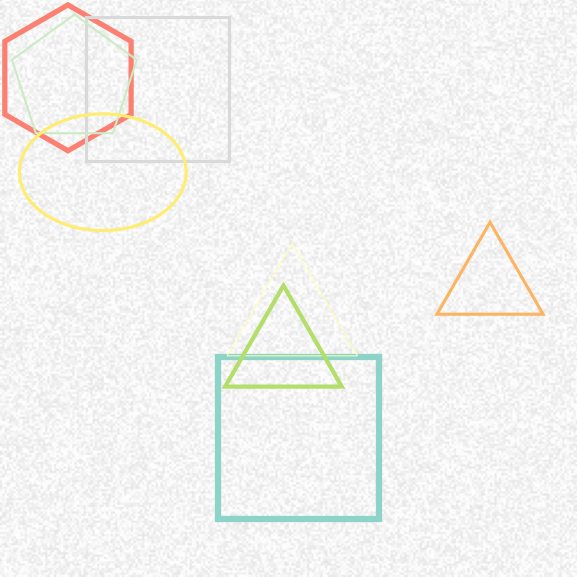[{"shape": "square", "thickness": 3, "radius": 0.7, "center": [0.517, 0.241]}, {"shape": "triangle", "thickness": 0.5, "radius": 0.65, "center": [0.506, 0.448]}, {"shape": "hexagon", "thickness": 2.5, "radius": 0.63, "center": [0.118, 0.864]}, {"shape": "triangle", "thickness": 1.5, "radius": 0.53, "center": [0.848, 0.508]}, {"shape": "triangle", "thickness": 2, "radius": 0.58, "center": [0.491, 0.388]}, {"shape": "square", "thickness": 1.5, "radius": 0.62, "center": [0.273, 0.845]}, {"shape": "pentagon", "thickness": 1, "radius": 0.57, "center": [0.129, 0.86]}, {"shape": "oval", "thickness": 1.5, "radius": 0.72, "center": [0.178, 0.701]}]